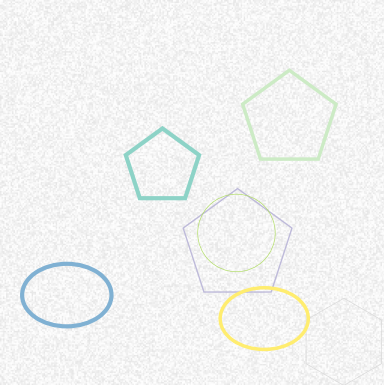[{"shape": "pentagon", "thickness": 3, "radius": 0.5, "center": [0.422, 0.566]}, {"shape": "pentagon", "thickness": 1, "radius": 0.74, "center": [0.617, 0.362]}, {"shape": "oval", "thickness": 3, "radius": 0.58, "center": [0.174, 0.234]}, {"shape": "circle", "thickness": 0.5, "radius": 0.5, "center": [0.614, 0.395]}, {"shape": "hexagon", "thickness": 0.5, "radius": 0.57, "center": [0.893, 0.112]}, {"shape": "pentagon", "thickness": 2.5, "radius": 0.64, "center": [0.752, 0.69]}, {"shape": "oval", "thickness": 2.5, "radius": 0.57, "center": [0.686, 0.172]}]